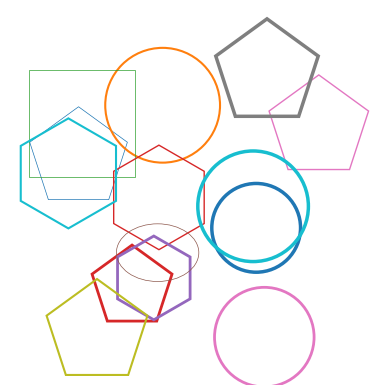[{"shape": "circle", "thickness": 2.5, "radius": 0.58, "center": [0.665, 0.408]}, {"shape": "pentagon", "thickness": 0.5, "radius": 0.67, "center": [0.204, 0.589]}, {"shape": "circle", "thickness": 1.5, "radius": 0.75, "center": [0.422, 0.727]}, {"shape": "square", "thickness": 0.5, "radius": 0.69, "center": [0.213, 0.679]}, {"shape": "pentagon", "thickness": 2, "radius": 0.55, "center": [0.343, 0.254]}, {"shape": "hexagon", "thickness": 1, "radius": 0.68, "center": [0.413, 0.487]}, {"shape": "hexagon", "thickness": 2, "radius": 0.54, "center": [0.4, 0.278]}, {"shape": "oval", "thickness": 0.5, "radius": 0.54, "center": [0.409, 0.344]}, {"shape": "pentagon", "thickness": 1, "radius": 0.68, "center": [0.828, 0.67]}, {"shape": "circle", "thickness": 2, "radius": 0.65, "center": [0.687, 0.124]}, {"shape": "pentagon", "thickness": 2.5, "radius": 0.7, "center": [0.694, 0.811]}, {"shape": "pentagon", "thickness": 1.5, "radius": 0.69, "center": [0.252, 0.137]}, {"shape": "circle", "thickness": 2.5, "radius": 0.72, "center": [0.657, 0.464]}, {"shape": "hexagon", "thickness": 1.5, "radius": 0.71, "center": [0.178, 0.55]}]